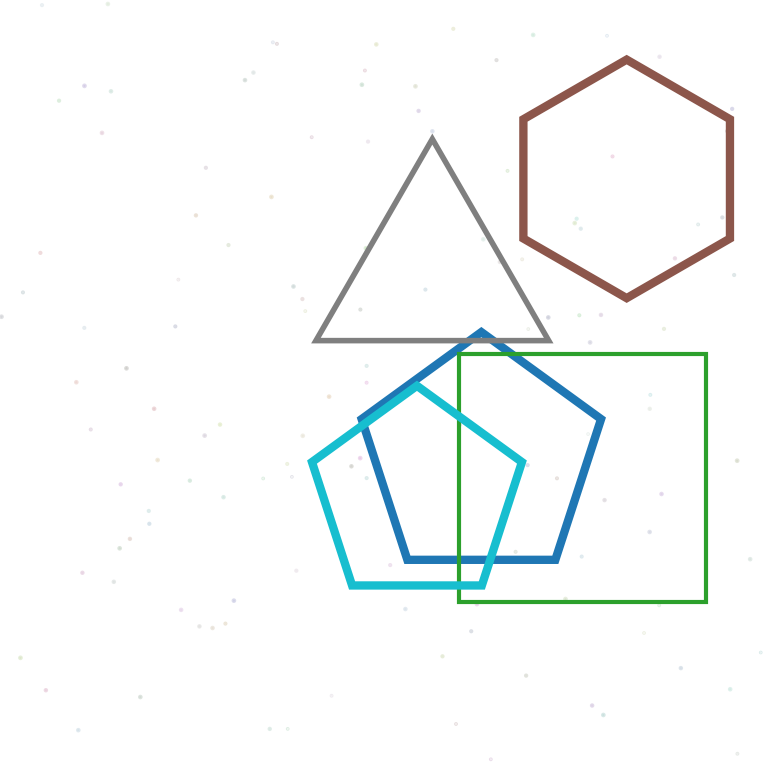[{"shape": "pentagon", "thickness": 3, "radius": 0.82, "center": [0.625, 0.405]}, {"shape": "square", "thickness": 1.5, "radius": 0.8, "center": [0.757, 0.379]}, {"shape": "hexagon", "thickness": 3, "radius": 0.77, "center": [0.814, 0.768]}, {"shape": "triangle", "thickness": 2, "radius": 0.87, "center": [0.561, 0.645]}, {"shape": "pentagon", "thickness": 3, "radius": 0.72, "center": [0.542, 0.356]}]